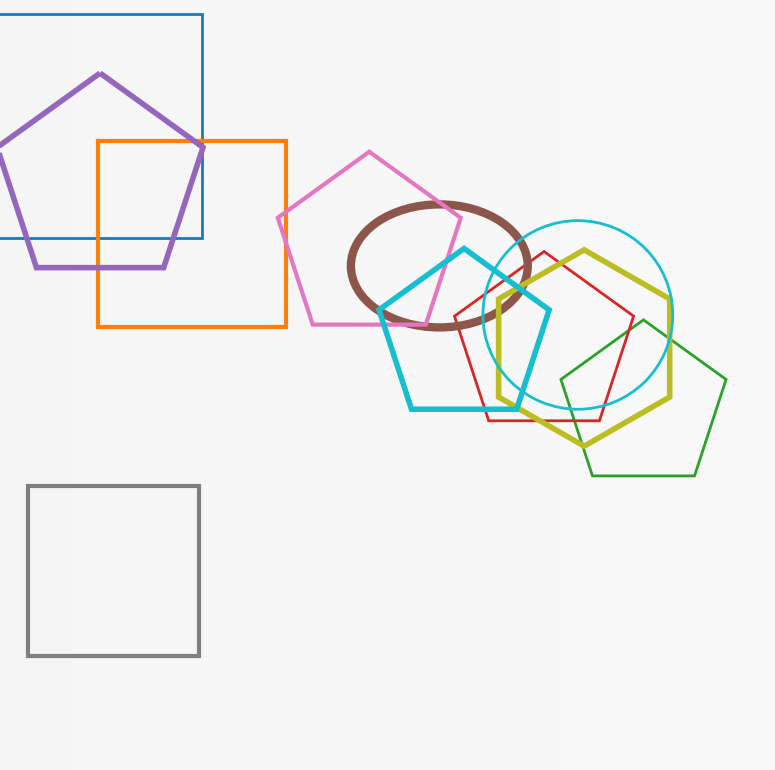[{"shape": "square", "thickness": 1, "radius": 0.73, "center": [0.116, 0.836]}, {"shape": "square", "thickness": 1.5, "radius": 0.61, "center": [0.248, 0.696]}, {"shape": "pentagon", "thickness": 1, "radius": 0.56, "center": [0.83, 0.473]}, {"shape": "pentagon", "thickness": 1, "radius": 0.61, "center": [0.702, 0.552]}, {"shape": "pentagon", "thickness": 2, "radius": 0.7, "center": [0.129, 0.765]}, {"shape": "oval", "thickness": 3, "radius": 0.57, "center": [0.567, 0.655]}, {"shape": "pentagon", "thickness": 1.5, "radius": 0.62, "center": [0.476, 0.679]}, {"shape": "square", "thickness": 1.5, "radius": 0.55, "center": [0.147, 0.259]}, {"shape": "hexagon", "thickness": 2, "radius": 0.64, "center": [0.754, 0.548]}, {"shape": "circle", "thickness": 1, "radius": 0.61, "center": [0.746, 0.591]}, {"shape": "pentagon", "thickness": 2, "radius": 0.58, "center": [0.599, 0.562]}]